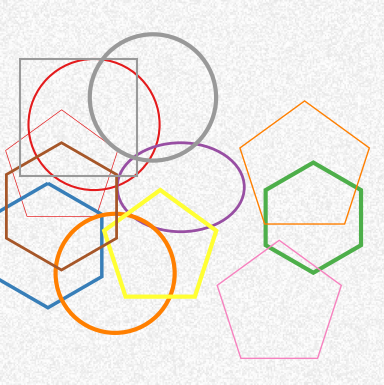[{"shape": "circle", "thickness": 1.5, "radius": 0.85, "center": [0.244, 0.677]}, {"shape": "pentagon", "thickness": 0.5, "radius": 0.77, "center": [0.16, 0.562]}, {"shape": "hexagon", "thickness": 2.5, "radius": 0.81, "center": [0.125, 0.362]}, {"shape": "hexagon", "thickness": 3, "radius": 0.72, "center": [0.814, 0.435]}, {"shape": "oval", "thickness": 2, "radius": 0.83, "center": [0.469, 0.514]}, {"shape": "circle", "thickness": 3, "radius": 0.77, "center": [0.299, 0.29]}, {"shape": "pentagon", "thickness": 1, "radius": 0.88, "center": [0.791, 0.561]}, {"shape": "pentagon", "thickness": 3, "radius": 0.77, "center": [0.416, 0.353]}, {"shape": "hexagon", "thickness": 2, "radius": 0.83, "center": [0.16, 0.464]}, {"shape": "pentagon", "thickness": 1, "radius": 0.85, "center": [0.725, 0.206]}, {"shape": "square", "thickness": 1.5, "radius": 0.76, "center": [0.204, 0.695]}, {"shape": "circle", "thickness": 3, "radius": 0.82, "center": [0.397, 0.747]}]